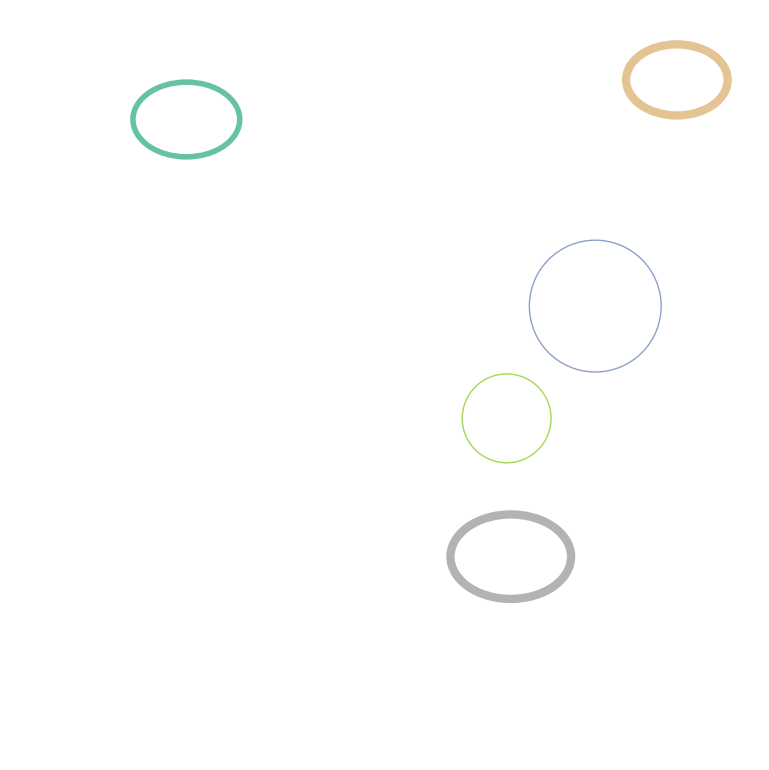[{"shape": "oval", "thickness": 2, "radius": 0.35, "center": [0.242, 0.845]}, {"shape": "circle", "thickness": 0.5, "radius": 0.43, "center": [0.773, 0.602]}, {"shape": "circle", "thickness": 0.5, "radius": 0.29, "center": [0.658, 0.457]}, {"shape": "oval", "thickness": 3, "radius": 0.33, "center": [0.879, 0.896]}, {"shape": "oval", "thickness": 3, "radius": 0.39, "center": [0.663, 0.277]}]